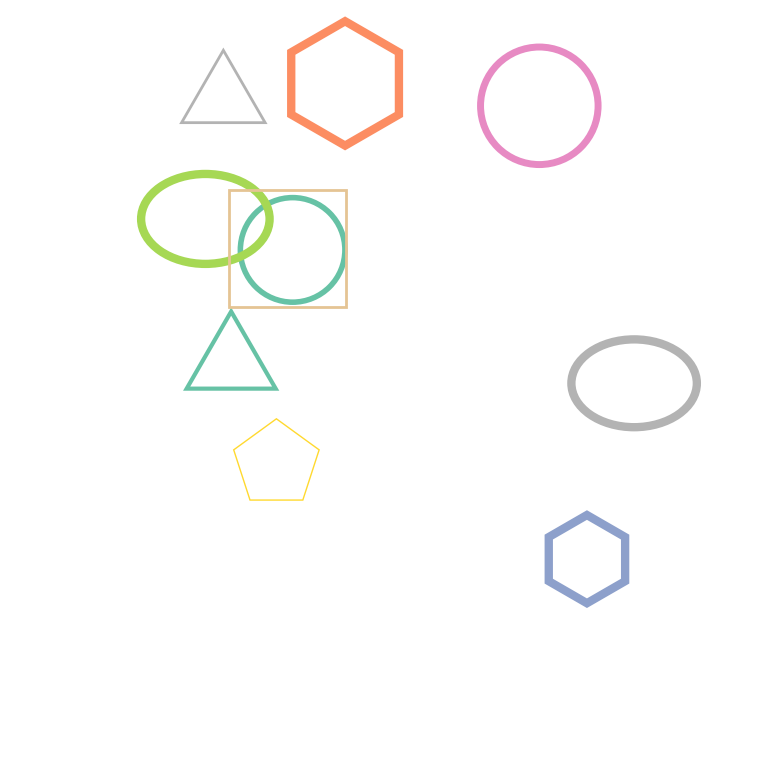[{"shape": "triangle", "thickness": 1.5, "radius": 0.33, "center": [0.3, 0.529]}, {"shape": "circle", "thickness": 2, "radius": 0.34, "center": [0.38, 0.675]}, {"shape": "hexagon", "thickness": 3, "radius": 0.4, "center": [0.448, 0.892]}, {"shape": "hexagon", "thickness": 3, "radius": 0.29, "center": [0.762, 0.274]}, {"shape": "circle", "thickness": 2.5, "radius": 0.38, "center": [0.7, 0.863]}, {"shape": "oval", "thickness": 3, "radius": 0.42, "center": [0.267, 0.716]}, {"shape": "pentagon", "thickness": 0.5, "radius": 0.29, "center": [0.359, 0.398]}, {"shape": "square", "thickness": 1, "radius": 0.38, "center": [0.373, 0.677]}, {"shape": "oval", "thickness": 3, "radius": 0.41, "center": [0.824, 0.502]}, {"shape": "triangle", "thickness": 1, "radius": 0.31, "center": [0.29, 0.872]}]